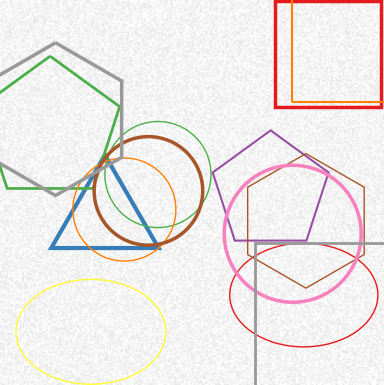[{"shape": "square", "thickness": 2.5, "radius": 0.69, "center": [0.851, 0.86]}, {"shape": "oval", "thickness": 1, "radius": 0.96, "center": [0.789, 0.234]}, {"shape": "triangle", "thickness": 3, "radius": 0.8, "center": [0.273, 0.436]}, {"shape": "pentagon", "thickness": 2, "radius": 0.95, "center": [0.13, 0.664]}, {"shape": "circle", "thickness": 1, "radius": 0.69, "center": [0.41, 0.547]}, {"shape": "pentagon", "thickness": 1.5, "radius": 0.79, "center": [0.703, 0.503]}, {"shape": "circle", "thickness": 1, "radius": 0.67, "center": [0.323, 0.456]}, {"shape": "square", "thickness": 1.5, "radius": 0.7, "center": [0.899, 0.875]}, {"shape": "oval", "thickness": 1, "radius": 0.97, "center": [0.236, 0.138]}, {"shape": "circle", "thickness": 2.5, "radius": 0.7, "center": [0.386, 0.504]}, {"shape": "hexagon", "thickness": 1, "radius": 0.87, "center": [0.795, 0.426]}, {"shape": "circle", "thickness": 2.5, "radius": 0.89, "center": [0.76, 0.393]}, {"shape": "hexagon", "thickness": 2.5, "radius": 0.99, "center": [0.144, 0.691]}, {"shape": "square", "thickness": 2, "radius": 0.96, "center": [0.855, 0.176]}]